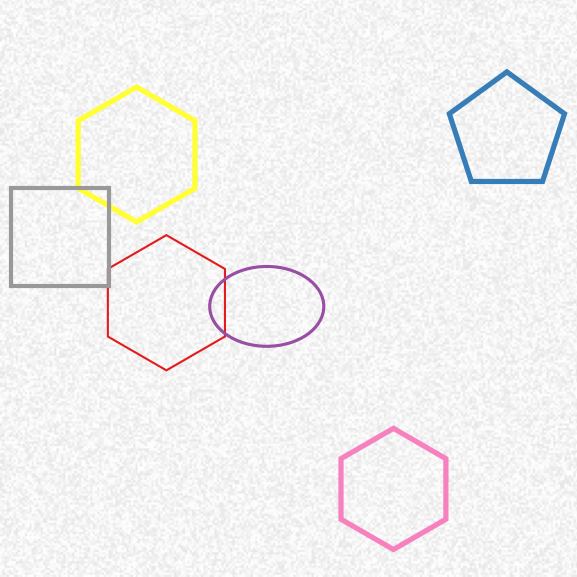[{"shape": "hexagon", "thickness": 1, "radius": 0.59, "center": [0.288, 0.475]}, {"shape": "pentagon", "thickness": 2.5, "radius": 0.52, "center": [0.878, 0.77]}, {"shape": "oval", "thickness": 1.5, "radius": 0.49, "center": [0.462, 0.469]}, {"shape": "hexagon", "thickness": 2.5, "radius": 0.58, "center": [0.236, 0.732]}, {"shape": "hexagon", "thickness": 2.5, "radius": 0.52, "center": [0.681, 0.152]}, {"shape": "square", "thickness": 2, "radius": 0.42, "center": [0.103, 0.589]}]